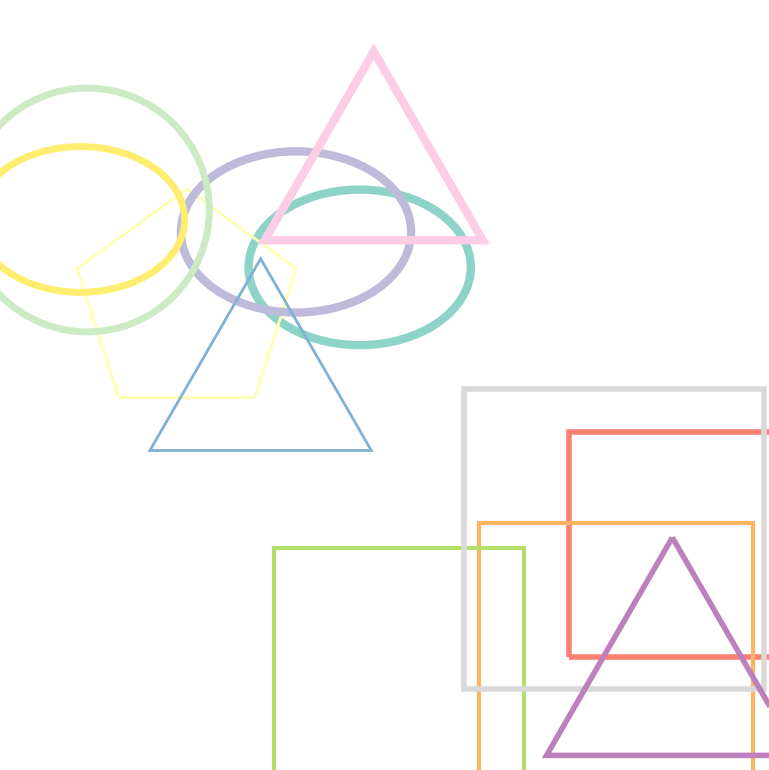[{"shape": "oval", "thickness": 3, "radius": 0.72, "center": [0.467, 0.653]}, {"shape": "pentagon", "thickness": 1, "radius": 0.75, "center": [0.243, 0.605]}, {"shape": "oval", "thickness": 3, "radius": 0.75, "center": [0.384, 0.699]}, {"shape": "square", "thickness": 2, "radius": 0.73, "center": [0.885, 0.293]}, {"shape": "triangle", "thickness": 1, "radius": 0.83, "center": [0.338, 0.498]}, {"shape": "square", "thickness": 1.5, "radius": 0.89, "center": [0.8, 0.142]}, {"shape": "square", "thickness": 1.5, "radius": 0.81, "center": [0.518, 0.127]}, {"shape": "triangle", "thickness": 3, "radius": 0.82, "center": [0.485, 0.77]}, {"shape": "square", "thickness": 2, "radius": 0.98, "center": [0.797, 0.3]}, {"shape": "triangle", "thickness": 2, "radius": 0.94, "center": [0.873, 0.113]}, {"shape": "circle", "thickness": 2.5, "radius": 0.79, "center": [0.113, 0.727]}, {"shape": "oval", "thickness": 2.5, "radius": 0.68, "center": [0.105, 0.715]}]